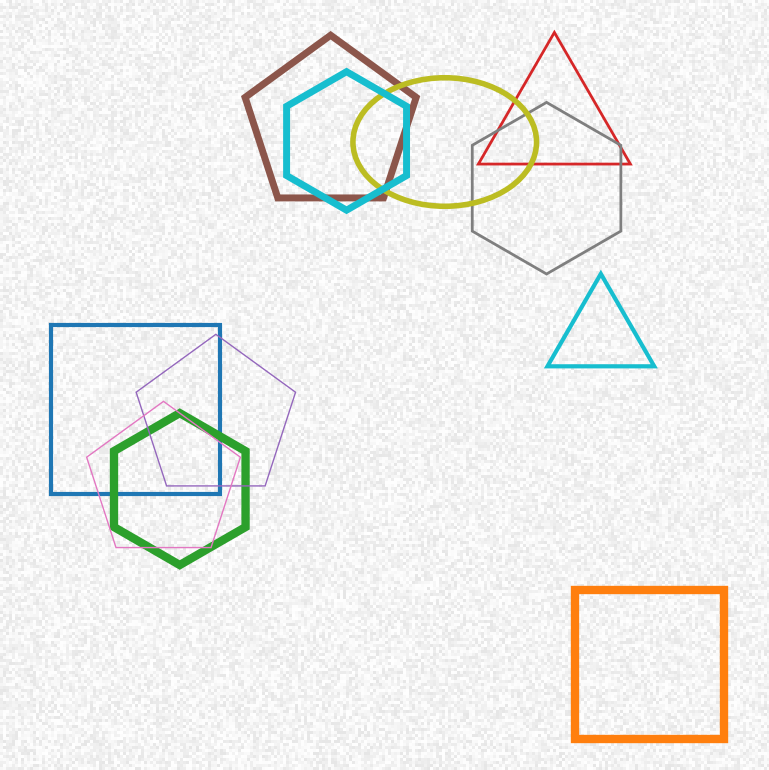[{"shape": "square", "thickness": 1.5, "radius": 0.55, "center": [0.176, 0.468]}, {"shape": "square", "thickness": 3, "radius": 0.48, "center": [0.844, 0.137]}, {"shape": "hexagon", "thickness": 3, "radius": 0.49, "center": [0.233, 0.365]}, {"shape": "triangle", "thickness": 1, "radius": 0.57, "center": [0.72, 0.844]}, {"shape": "pentagon", "thickness": 0.5, "radius": 0.54, "center": [0.28, 0.457]}, {"shape": "pentagon", "thickness": 2.5, "radius": 0.58, "center": [0.429, 0.837]}, {"shape": "pentagon", "thickness": 0.5, "radius": 0.52, "center": [0.212, 0.374]}, {"shape": "hexagon", "thickness": 1, "radius": 0.56, "center": [0.71, 0.756]}, {"shape": "oval", "thickness": 2, "radius": 0.6, "center": [0.578, 0.816]}, {"shape": "hexagon", "thickness": 2.5, "radius": 0.45, "center": [0.45, 0.817]}, {"shape": "triangle", "thickness": 1.5, "radius": 0.4, "center": [0.78, 0.564]}]